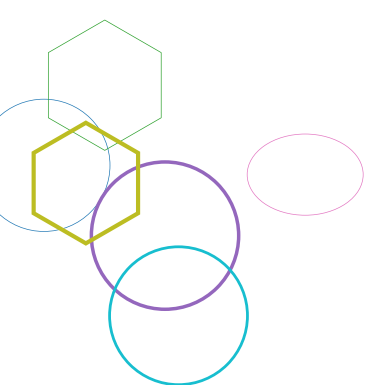[{"shape": "circle", "thickness": 0.5, "radius": 0.86, "center": [0.114, 0.571]}, {"shape": "hexagon", "thickness": 0.5, "radius": 0.85, "center": [0.272, 0.779]}, {"shape": "circle", "thickness": 2.5, "radius": 0.96, "center": [0.429, 0.388]}, {"shape": "oval", "thickness": 0.5, "radius": 0.75, "center": [0.793, 0.546]}, {"shape": "hexagon", "thickness": 3, "radius": 0.78, "center": [0.223, 0.524]}, {"shape": "circle", "thickness": 2, "radius": 0.9, "center": [0.464, 0.18]}]